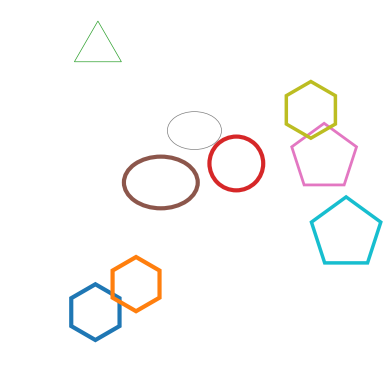[{"shape": "hexagon", "thickness": 3, "radius": 0.36, "center": [0.248, 0.189]}, {"shape": "hexagon", "thickness": 3, "radius": 0.35, "center": [0.353, 0.262]}, {"shape": "triangle", "thickness": 0.5, "radius": 0.35, "center": [0.254, 0.875]}, {"shape": "circle", "thickness": 3, "radius": 0.35, "center": [0.614, 0.575]}, {"shape": "oval", "thickness": 3, "radius": 0.48, "center": [0.418, 0.526]}, {"shape": "pentagon", "thickness": 2, "radius": 0.44, "center": [0.842, 0.591]}, {"shape": "oval", "thickness": 0.5, "radius": 0.35, "center": [0.505, 0.661]}, {"shape": "hexagon", "thickness": 2.5, "radius": 0.37, "center": [0.807, 0.715]}, {"shape": "pentagon", "thickness": 2.5, "radius": 0.47, "center": [0.899, 0.394]}]